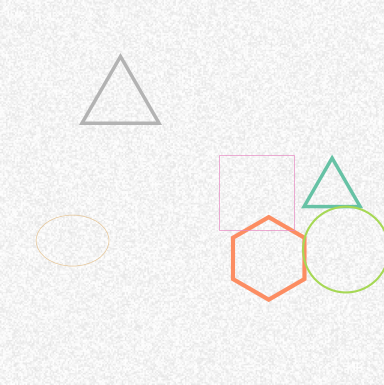[{"shape": "triangle", "thickness": 2.5, "radius": 0.42, "center": [0.863, 0.505]}, {"shape": "hexagon", "thickness": 3, "radius": 0.54, "center": [0.698, 0.329]}, {"shape": "square", "thickness": 0.5, "radius": 0.49, "center": [0.665, 0.499]}, {"shape": "circle", "thickness": 1.5, "radius": 0.56, "center": [0.899, 0.352]}, {"shape": "oval", "thickness": 0.5, "radius": 0.47, "center": [0.188, 0.375]}, {"shape": "triangle", "thickness": 2.5, "radius": 0.58, "center": [0.313, 0.738]}]